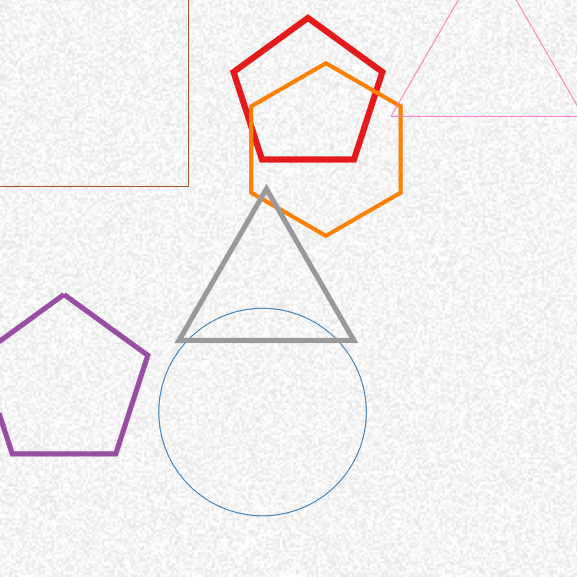[{"shape": "pentagon", "thickness": 3, "radius": 0.68, "center": [0.533, 0.833]}, {"shape": "circle", "thickness": 0.5, "radius": 0.9, "center": [0.455, 0.286]}, {"shape": "pentagon", "thickness": 2.5, "radius": 0.76, "center": [0.111, 0.337]}, {"shape": "hexagon", "thickness": 2, "radius": 0.75, "center": [0.564, 0.74]}, {"shape": "square", "thickness": 0.5, "radius": 0.83, "center": [0.159, 0.843]}, {"shape": "triangle", "thickness": 0.5, "radius": 0.96, "center": [0.844, 0.894]}, {"shape": "triangle", "thickness": 2.5, "radius": 0.87, "center": [0.461, 0.497]}]